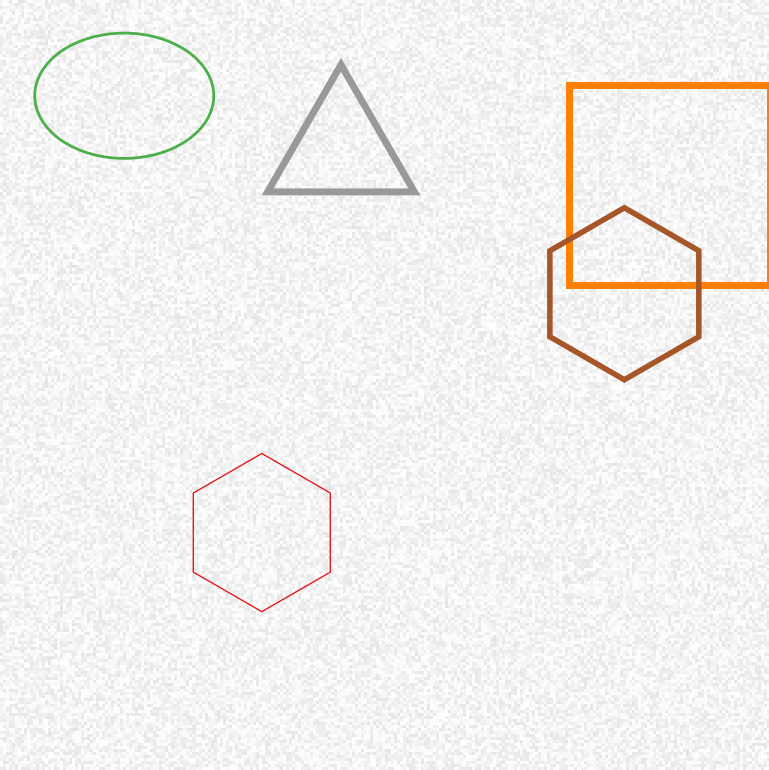[{"shape": "hexagon", "thickness": 0.5, "radius": 0.51, "center": [0.34, 0.308]}, {"shape": "oval", "thickness": 1, "radius": 0.58, "center": [0.161, 0.876]}, {"shape": "square", "thickness": 2.5, "radius": 0.65, "center": [0.87, 0.76]}, {"shape": "hexagon", "thickness": 2, "radius": 0.56, "center": [0.811, 0.619]}, {"shape": "triangle", "thickness": 2.5, "radius": 0.55, "center": [0.443, 0.806]}]